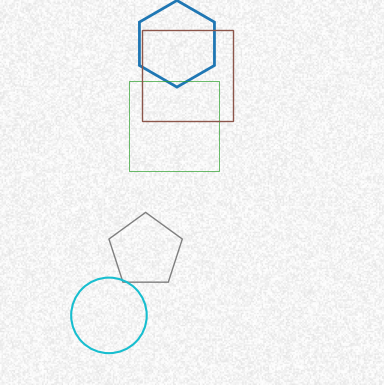[{"shape": "hexagon", "thickness": 2, "radius": 0.56, "center": [0.46, 0.886]}, {"shape": "square", "thickness": 0.5, "radius": 0.59, "center": [0.453, 0.673]}, {"shape": "square", "thickness": 1, "radius": 0.59, "center": [0.486, 0.804]}, {"shape": "pentagon", "thickness": 1, "radius": 0.5, "center": [0.378, 0.348]}, {"shape": "circle", "thickness": 1.5, "radius": 0.49, "center": [0.283, 0.181]}]